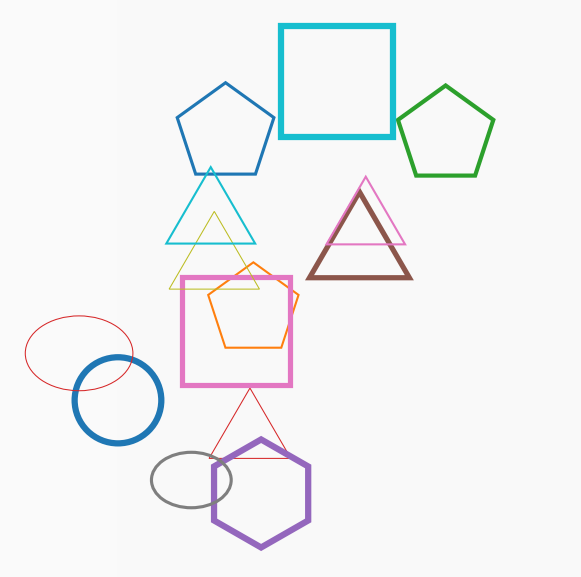[{"shape": "pentagon", "thickness": 1.5, "radius": 0.44, "center": [0.388, 0.768]}, {"shape": "circle", "thickness": 3, "radius": 0.37, "center": [0.203, 0.306]}, {"shape": "pentagon", "thickness": 1, "radius": 0.41, "center": [0.436, 0.463]}, {"shape": "pentagon", "thickness": 2, "radius": 0.43, "center": [0.767, 0.765]}, {"shape": "oval", "thickness": 0.5, "radius": 0.46, "center": [0.136, 0.387]}, {"shape": "triangle", "thickness": 0.5, "radius": 0.41, "center": [0.43, 0.246]}, {"shape": "hexagon", "thickness": 3, "radius": 0.47, "center": [0.449, 0.145]}, {"shape": "triangle", "thickness": 2.5, "radius": 0.5, "center": [0.618, 0.568]}, {"shape": "triangle", "thickness": 1, "radius": 0.39, "center": [0.629, 0.615]}, {"shape": "square", "thickness": 2.5, "radius": 0.47, "center": [0.406, 0.426]}, {"shape": "oval", "thickness": 1.5, "radius": 0.34, "center": [0.329, 0.168]}, {"shape": "triangle", "thickness": 0.5, "radius": 0.45, "center": [0.369, 0.543]}, {"shape": "triangle", "thickness": 1, "radius": 0.44, "center": [0.363, 0.621]}, {"shape": "square", "thickness": 3, "radius": 0.48, "center": [0.58, 0.858]}]